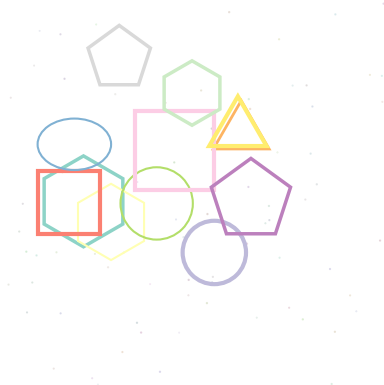[{"shape": "hexagon", "thickness": 2.5, "radius": 0.59, "center": [0.217, 0.477]}, {"shape": "hexagon", "thickness": 1.5, "radius": 0.5, "center": [0.288, 0.424]}, {"shape": "circle", "thickness": 3, "radius": 0.41, "center": [0.557, 0.344]}, {"shape": "square", "thickness": 3, "radius": 0.4, "center": [0.179, 0.474]}, {"shape": "oval", "thickness": 1.5, "radius": 0.48, "center": [0.193, 0.625]}, {"shape": "triangle", "thickness": 2, "radius": 0.42, "center": [0.627, 0.655]}, {"shape": "circle", "thickness": 1.5, "radius": 0.47, "center": [0.407, 0.472]}, {"shape": "square", "thickness": 3, "radius": 0.51, "center": [0.454, 0.609]}, {"shape": "pentagon", "thickness": 2.5, "radius": 0.43, "center": [0.31, 0.849]}, {"shape": "pentagon", "thickness": 2.5, "radius": 0.54, "center": [0.652, 0.48]}, {"shape": "hexagon", "thickness": 2.5, "radius": 0.42, "center": [0.499, 0.758]}, {"shape": "triangle", "thickness": 3, "radius": 0.43, "center": [0.618, 0.664]}]